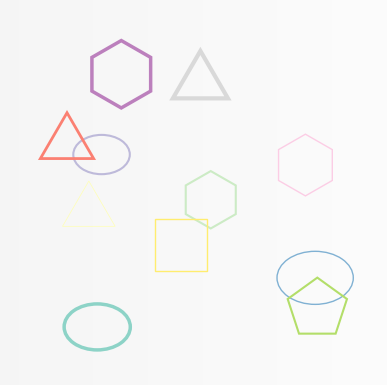[{"shape": "oval", "thickness": 2.5, "radius": 0.43, "center": [0.251, 0.151]}, {"shape": "triangle", "thickness": 0.5, "radius": 0.39, "center": [0.229, 0.451]}, {"shape": "oval", "thickness": 1.5, "radius": 0.36, "center": [0.262, 0.599]}, {"shape": "triangle", "thickness": 2, "radius": 0.4, "center": [0.173, 0.628]}, {"shape": "oval", "thickness": 1, "radius": 0.49, "center": [0.813, 0.278]}, {"shape": "pentagon", "thickness": 1.5, "radius": 0.4, "center": [0.819, 0.198]}, {"shape": "hexagon", "thickness": 1, "radius": 0.4, "center": [0.788, 0.571]}, {"shape": "triangle", "thickness": 3, "radius": 0.41, "center": [0.517, 0.786]}, {"shape": "hexagon", "thickness": 2.5, "radius": 0.44, "center": [0.313, 0.807]}, {"shape": "hexagon", "thickness": 1.5, "radius": 0.37, "center": [0.544, 0.481]}, {"shape": "square", "thickness": 1, "radius": 0.34, "center": [0.468, 0.364]}]